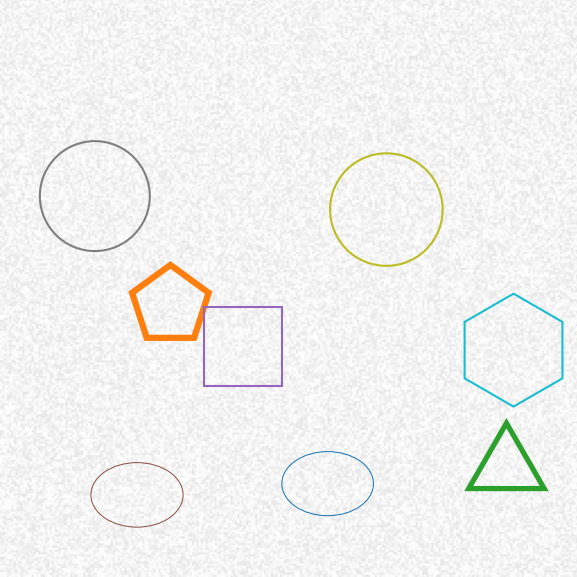[{"shape": "oval", "thickness": 0.5, "radius": 0.4, "center": [0.567, 0.162]}, {"shape": "pentagon", "thickness": 3, "radius": 0.35, "center": [0.295, 0.471]}, {"shape": "triangle", "thickness": 2.5, "radius": 0.38, "center": [0.877, 0.191]}, {"shape": "square", "thickness": 1, "radius": 0.34, "center": [0.421, 0.4]}, {"shape": "oval", "thickness": 0.5, "radius": 0.4, "center": [0.237, 0.142]}, {"shape": "circle", "thickness": 1, "radius": 0.48, "center": [0.164, 0.66]}, {"shape": "circle", "thickness": 1, "radius": 0.49, "center": [0.669, 0.636]}, {"shape": "hexagon", "thickness": 1, "radius": 0.49, "center": [0.889, 0.393]}]